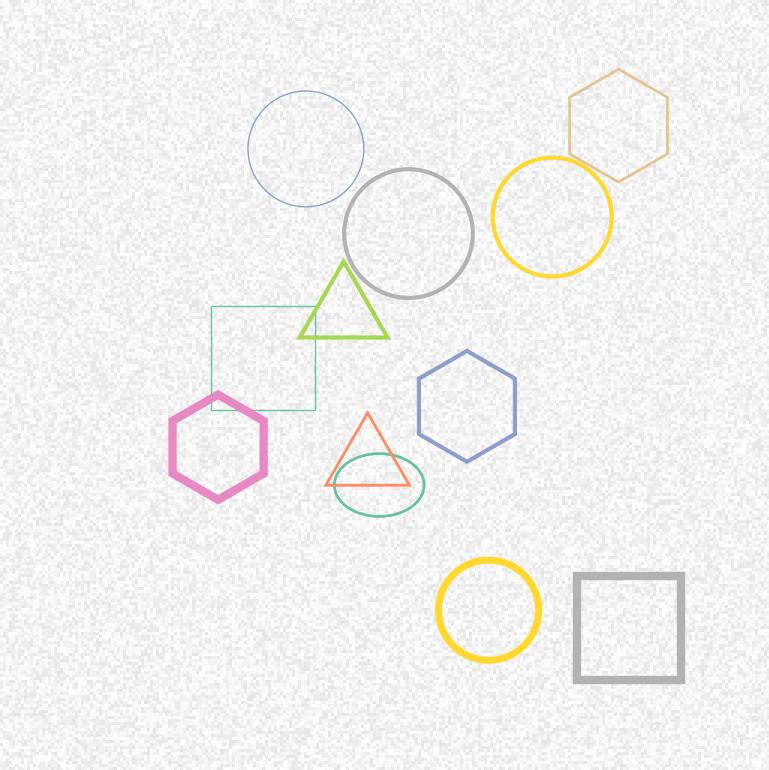[{"shape": "square", "thickness": 0.5, "radius": 0.34, "center": [0.341, 0.535]}, {"shape": "oval", "thickness": 1, "radius": 0.29, "center": [0.493, 0.37]}, {"shape": "triangle", "thickness": 1, "radius": 0.31, "center": [0.477, 0.401]}, {"shape": "hexagon", "thickness": 1.5, "radius": 0.36, "center": [0.606, 0.472]}, {"shape": "circle", "thickness": 0.5, "radius": 0.38, "center": [0.397, 0.807]}, {"shape": "hexagon", "thickness": 3, "radius": 0.34, "center": [0.283, 0.419]}, {"shape": "triangle", "thickness": 1.5, "radius": 0.33, "center": [0.446, 0.595]}, {"shape": "circle", "thickness": 2.5, "radius": 0.33, "center": [0.635, 0.208]}, {"shape": "circle", "thickness": 1.5, "radius": 0.39, "center": [0.717, 0.718]}, {"shape": "hexagon", "thickness": 1, "radius": 0.37, "center": [0.803, 0.837]}, {"shape": "circle", "thickness": 1.5, "radius": 0.42, "center": [0.531, 0.697]}, {"shape": "square", "thickness": 3, "radius": 0.34, "center": [0.817, 0.184]}]